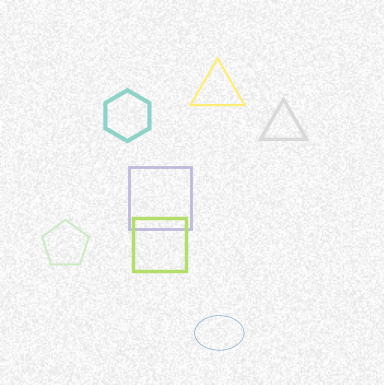[{"shape": "hexagon", "thickness": 3, "radius": 0.33, "center": [0.331, 0.7]}, {"shape": "square", "thickness": 2, "radius": 0.4, "center": [0.416, 0.486]}, {"shape": "oval", "thickness": 0.5, "radius": 0.32, "center": [0.57, 0.135]}, {"shape": "square", "thickness": 2.5, "radius": 0.34, "center": [0.414, 0.365]}, {"shape": "triangle", "thickness": 2.5, "radius": 0.35, "center": [0.737, 0.673]}, {"shape": "pentagon", "thickness": 1.5, "radius": 0.32, "center": [0.17, 0.365]}, {"shape": "triangle", "thickness": 1.5, "radius": 0.41, "center": [0.565, 0.767]}]